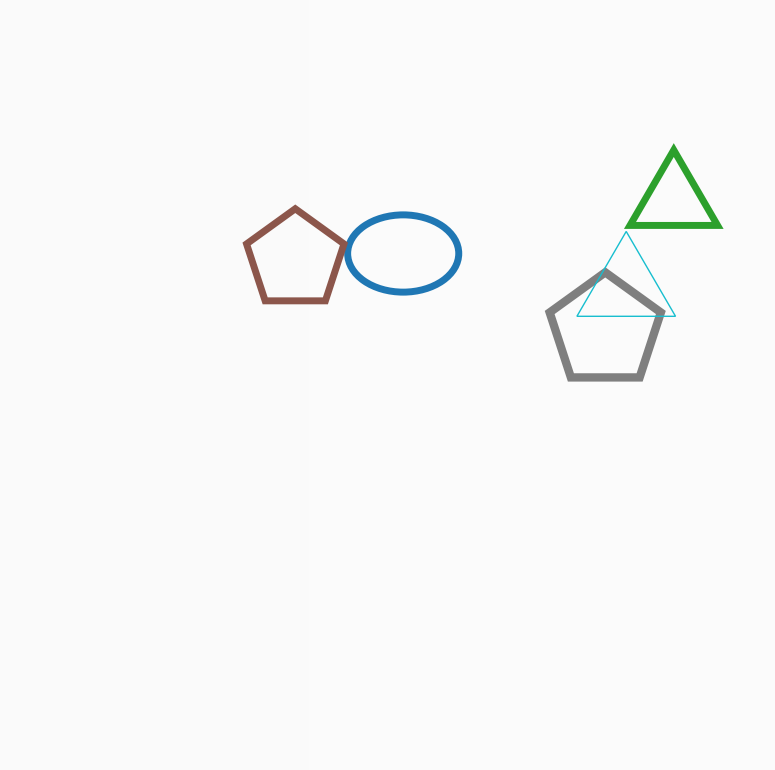[{"shape": "oval", "thickness": 2.5, "radius": 0.36, "center": [0.52, 0.671]}, {"shape": "triangle", "thickness": 2.5, "radius": 0.33, "center": [0.869, 0.74]}, {"shape": "pentagon", "thickness": 2.5, "radius": 0.33, "center": [0.381, 0.663]}, {"shape": "pentagon", "thickness": 3, "radius": 0.38, "center": [0.781, 0.571]}, {"shape": "triangle", "thickness": 0.5, "radius": 0.37, "center": [0.808, 0.626]}]